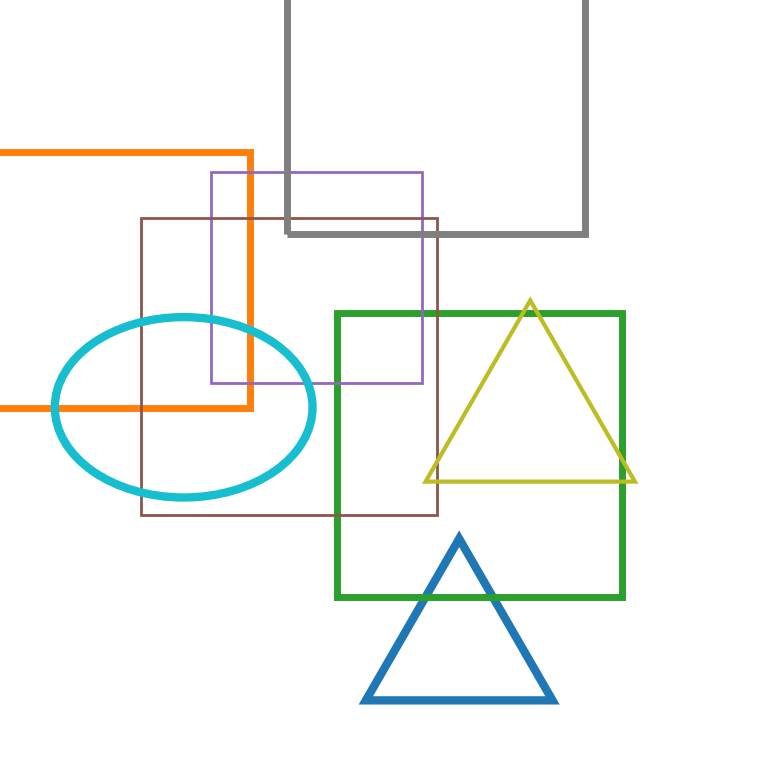[{"shape": "triangle", "thickness": 3, "radius": 0.7, "center": [0.596, 0.16]}, {"shape": "square", "thickness": 2.5, "radius": 0.83, "center": [0.158, 0.636]}, {"shape": "square", "thickness": 2.5, "radius": 0.92, "center": [0.622, 0.409]}, {"shape": "square", "thickness": 1, "radius": 0.69, "center": [0.411, 0.64]}, {"shape": "square", "thickness": 1, "radius": 0.96, "center": [0.375, 0.524]}, {"shape": "square", "thickness": 2.5, "radius": 0.97, "center": [0.566, 0.89]}, {"shape": "triangle", "thickness": 1.5, "radius": 0.78, "center": [0.689, 0.453]}, {"shape": "oval", "thickness": 3, "radius": 0.84, "center": [0.239, 0.471]}]